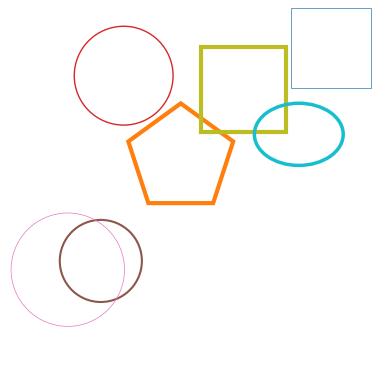[{"shape": "square", "thickness": 0.5, "radius": 0.52, "center": [0.861, 0.876]}, {"shape": "pentagon", "thickness": 3, "radius": 0.72, "center": [0.469, 0.588]}, {"shape": "circle", "thickness": 1, "radius": 0.64, "center": [0.321, 0.803]}, {"shape": "circle", "thickness": 1.5, "radius": 0.53, "center": [0.262, 0.322]}, {"shape": "circle", "thickness": 0.5, "radius": 0.74, "center": [0.176, 0.3]}, {"shape": "square", "thickness": 3, "radius": 0.55, "center": [0.634, 0.767]}, {"shape": "oval", "thickness": 2.5, "radius": 0.58, "center": [0.776, 0.651]}]